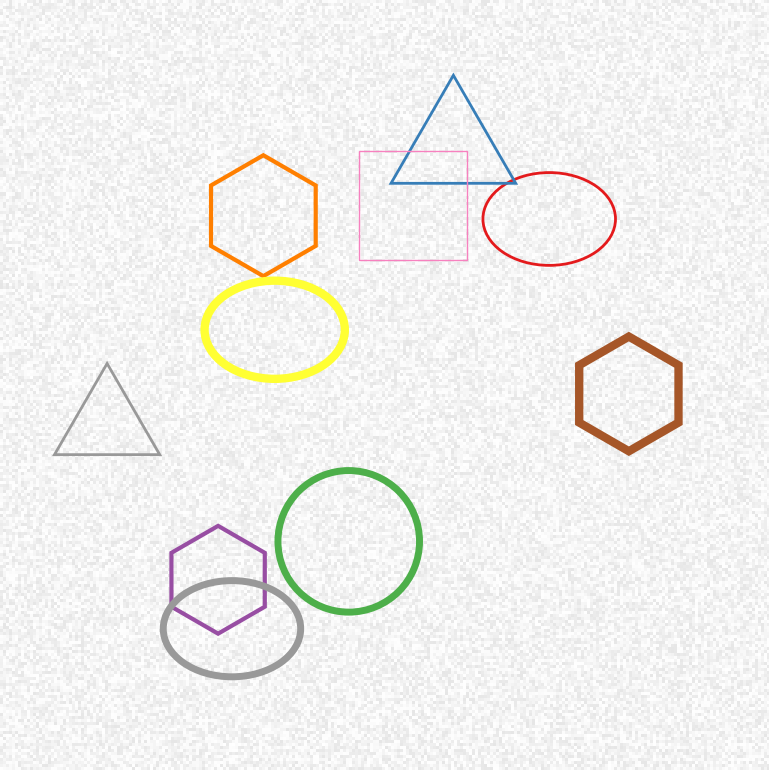[{"shape": "oval", "thickness": 1, "radius": 0.43, "center": [0.713, 0.716]}, {"shape": "triangle", "thickness": 1, "radius": 0.47, "center": [0.589, 0.809]}, {"shape": "circle", "thickness": 2.5, "radius": 0.46, "center": [0.453, 0.297]}, {"shape": "hexagon", "thickness": 1.5, "radius": 0.35, "center": [0.283, 0.247]}, {"shape": "hexagon", "thickness": 1.5, "radius": 0.39, "center": [0.342, 0.72]}, {"shape": "oval", "thickness": 3, "radius": 0.46, "center": [0.357, 0.572]}, {"shape": "hexagon", "thickness": 3, "radius": 0.37, "center": [0.817, 0.488]}, {"shape": "square", "thickness": 0.5, "radius": 0.35, "center": [0.536, 0.733]}, {"shape": "oval", "thickness": 2.5, "radius": 0.45, "center": [0.301, 0.183]}, {"shape": "triangle", "thickness": 1, "radius": 0.39, "center": [0.139, 0.449]}]